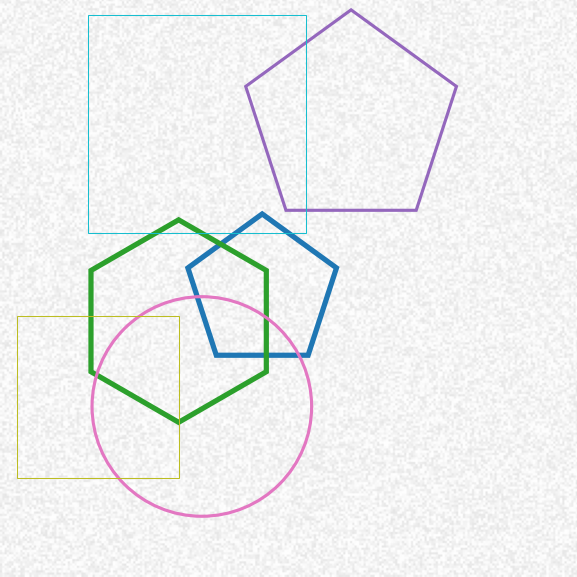[{"shape": "pentagon", "thickness": 2.5, "radius": 0.68, "center": [0.454, 0.493]}, {"shape": "hexagon", "thickness": 2.5, "radius": 0.88, "center": [0.309, 0.443]}, {"shape": "pentagon", "thickness": 1.5, "radius": 0.96, "center": [0.608, 0.79]}, {"shape": "circle", "thickness": 1.5, "radius": 0.95, "center": [0.35, 0.295]}, {"shape": "square", "thickness": 0.5, "radius": 0.7, "center": [0.17, 0.312]}, {"shape": "square", "thickness": 0.5, "radius": 0.94, "center": [0.341, 0.784]}]